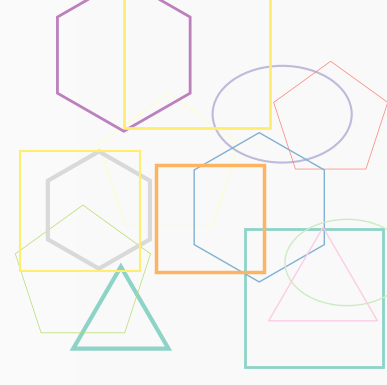[{"shape": "square", "thickness": 2, "radius": 0.89, "center": [0.81, 0.226]}, {"shape": "triangle", "thickness": 3, "radius": 0.71, "center": [0.312, 0.165]}, {"shape": "pentagon", "thickness": 0.5, "radius": 0.95, "center": [0.435, 0.567]}, {"shape": "oval", "thickness": 1.5, "radius": 0.9, "center": [0.728, 0.703]}, {"shape": "pentagon", "thickness": 0.5, "radius": 0.77, "center": [0.853, 0.686]}, {"shape": "hexagon", "thickness": 1, "radius": 0.97, "center": [0.669, 0.462]}, {"shape": "square", "thickness": 2.5, "radius": 0.7, "center": [0.542, 0.432]}, {"shape": "pentagon", "thickness": 0.5, "radius": 0.92, "center": [0.214, 0.284]}, {"shape": "triangle", "thickness": 1, "radius": 0.81, "center": [0.834, 0.248]}, {"shape": "hexagon", "thickness": 3, "radius": 0.76, "center": [0.255, 0.454]}, {"shape": "hexagon", "thickness": 2, "radius": 0.99, "center": [0.319, 0.857]}, {"shape": "oval", "thickness": 1, "radius": 0.8, "center": [0.896, 0.318]}, {"shape": "square", "thickness": 1.5, "radius": 0.78, "center": [0.206, 0.451]}, {"shape": "square", "thickness": 2, "radius": 0.94, "center": [0.508, 0.856]}]